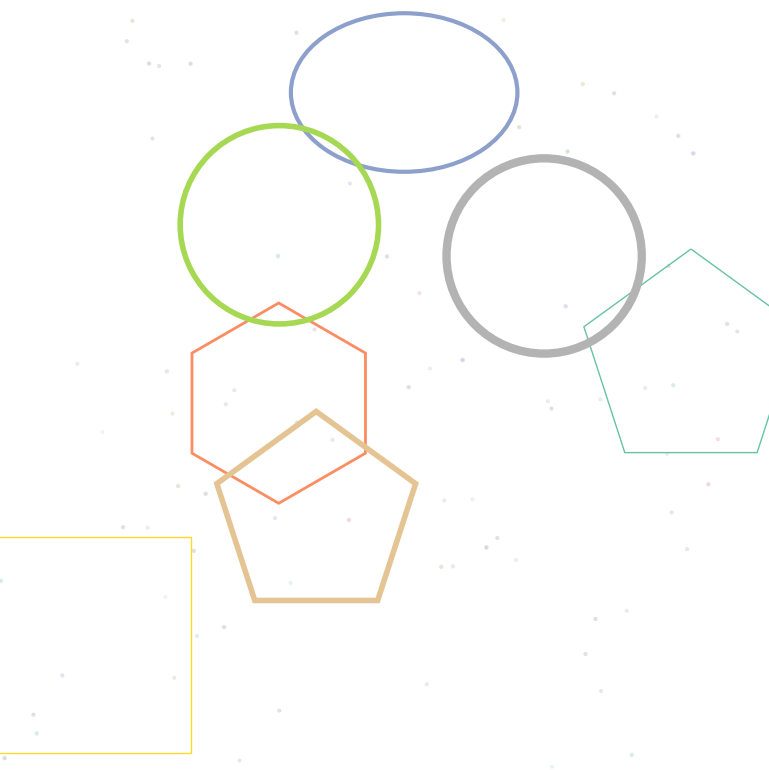[{"shape": "pentagon", "thickness": 0.5, "radius": 0.73, "center": [0.897, 0.53]}, {"shape": "hexagon", "thickness": 1, "radius": 0.65, "center": [0.362, 0.476]}, {"shape": "oval", "thickness": 1.5, "radius": 0.74, "center": [0.525, 0.88]}, {"shape": "circle", "thickness": 2, "radius": 0.64, "center": [0.363, 0.708]}, {"shape": "square", "thickness": 0.5, "radius": 0.7, "center": [0.107, 0.162]}, {"shape": "pentagon", "thickness": 2, "radius": 0.68, "center": [0.411, 0.33]}, {"shape": "circle", "thickness": 3, "radius": 0.63, "center": [0.707, 0.668]}]